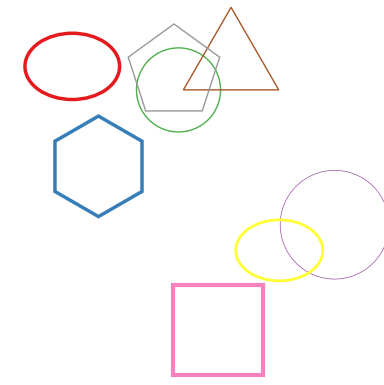[{"shape": "oval", "thickness": 2.5, "radius": 0.61, "center": [0.188, 0.828]}, {"shape": "hexagon", "thickness": 2.5, "radius": 0.65, "center": [0.256, 0.568]}, {"shape": "circle", "thickness": 1, "radius": 0.55, "center": [0.464, 0.766]}, {"shape": "circle", "thickness": 0.5, "radius": 0.71, "center": [0.869, 0.416]}, {"shape": "oval", "thickness": 2, "radius": 0.57, "center": [0.725, 0.35]}, {"shape": "triangle", "thickness": 1, "radius": 0.71, "center": [0.6, 0.838]}, {"shape": "square", "thickness": 3, "radius": 0.59, "center": [0.567, 0.142]}, {"shape": "pentagon", "thickness": 1, "radius": 0.62, "center": [0.452, 0.813]}]